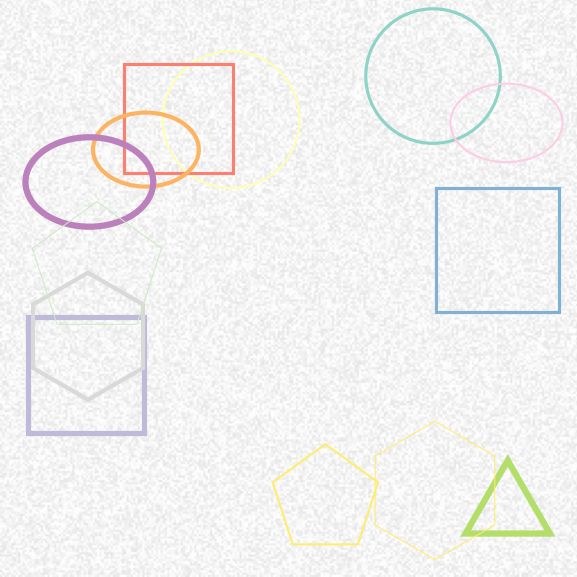[{"shape": "circle", "thickness": 1.5, "radius": 0.58, "center": [0.75, 0.867]}, {"shape": "circle", "thickness": 1, "radius": 0.59, "center": [0.4, 0.792]}, {"shape": "square", "thickness": 2.5, "radius": 0.5, "center": [0.149, 0.35]}, {"shape": "square", "thickness": 1.5, "radius": 0.47, "center": [0.309, 0.794]}, {"shape": "square", "thickness": 1.5, "radius": 0.54, "center": [0.861, 0.567]}, {"shape": "oval", "thickness": 2, "radius": 0.46, "center": [0.253, 0.74]}, {"shape": "triangle", "thickness": 3, "radius": 0.42, "center": [0.879, 0.117]}, {"shape": "oval", "thickness": 1, "radius": 0.49, "center": [0.877, 0.786]}, {"shape": "hexagon", "thickness": 2, "radius": 0.55, "center": [0.152, 0.417]}, {"shape": "oval", "thickness": 3, "radius": 0.55, "center": [0.155, 0.684]}, {"shape": "pentagon", "thickness": 0.5, "radius": 0.59, "center": [0.168, 0.533]}, {"shape": "hexagon", "thickness": 0.5, "radius": 0.6, "center": [0.753, 0.15]}, {"shape": "pentagon", "thickness": 1, "radius": 0.48, "center": [0.563, 0.134]}]